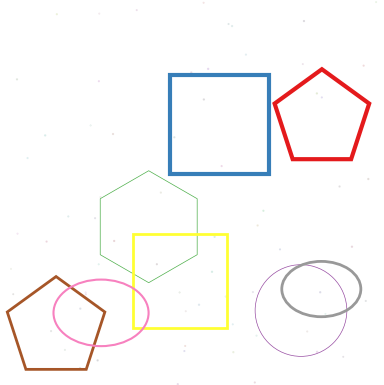[{"shape": "pentagon", "thickness": 3, "radius": 0.65, "center": [0.836, 0.691]}, {"shape": "square", "thickness": 3, "radius": 0.64, "center": [0.57, 0.677]}, {"shape": "hexagon", "thickness": 0.5, "radius": 0.73, "center": [0.386, 0.411]}, {"shape": "circle", "thickness": 0.5, "radius": 0.6, "center": [0.782, 0.193]}, {"shape": "square", "thickness": 2, "radius": 0.61, "center": [0.467, 0.271]}, {"shape": "pentagon", "thickness": 2, "radius": 0.67, "center": [0.146, 0.148]}, {"shape": "oval", "thickness": 1.5, "radius": 0.62, "center": [0.262, 0.187]}, {"shape": "oval", "thickness": 2, "radius": 0.51, "center": [0.835, 0.249]}]